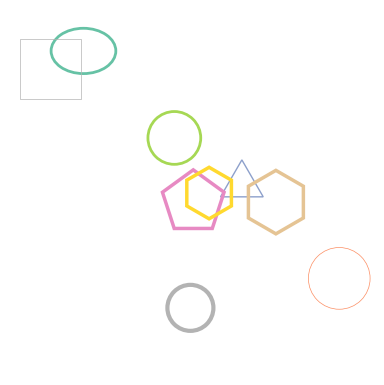[{"shape": "oval", "thickness": 2, "radius": 0.42, "center": [0.217, 0.868]}, {"shape": "circle", "thickness": 0.5, "radius": 0.4, "center": [0.881, 0.277]}, {"shape": "triangle", "thickness": 1, "radius": 0.32, "center": [0.628, 0.521]}, {"shape": "pentagon", "thickness": 2.5, "radius": 0.42, "center": [0.502, 0.475]}, {"shape": "circle", "thickness": 2, "radius": 0.34, "center": [0.453, 0.642]}, {"shape": "hexagon", "thickness": 2.5, "radius": 0.33, "center": [0.543, 0.499]}, {"shape": "hexagon", "thickness": 2.5, "radius": 0.41, "center": [0.717, 0.475]}, {"shape": "square", "thickness": 0.5, "radius": 0.39, "center": [0.131, 0.82]}, {"shape": "circle", "thickness": 3, "radius": 0.3, "center": [0.495, 0.2]}]